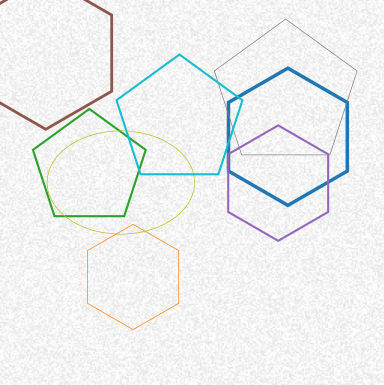[{"shape": "hexagon", "thickness": 2.5, "radius": 0.89, "center": [0.748, 0.645]}, {"shape": "hexagon", "thickness": 0.5, "radius": 0.68, "center": [0.346, 0.281]}, {"shape": "pentagon", "thickness": 1.5, "radius": 0.77, "center": [0.232, 0.563]}, {"shape": "hexagon", "thickness": 1.5, "radius": 0.75, "center": [0.723, 0.524]}, {"shape": "hexagon", "thickness": 2, "radius": 0.99, "center": [0.119, 0.862]}, {"shape": "pentagon", "thickness": 0.5, "radius": 0.97, "center": [0.742, 0.755]}, {"shape": "oval", "thickness": 0.5, "radius": 0.96, "center": [0.314, 0.526]}, {"shape": "pentagon", "thickness": 1.5, "radius": 0.86, "center": [0.466, 0.686]}]